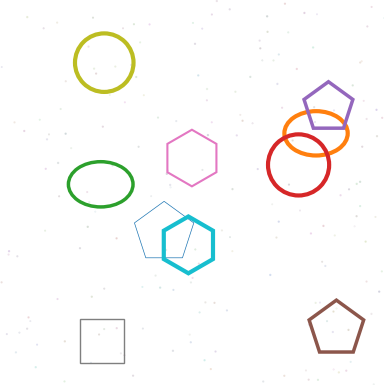[{"shape": "pentagon", "thickness": 0.5, "radius": 0.41, "center": [0.426, 0.396]}, {"shape": "oval", "thickness": 3, "radius": 0.41, "center": [0.821, 0.654]}, {"shape": "oval", "thickness": 2.5, "radius": 0.42, "center": [0.262, 0.521]}, {"shape": "circle", "thickness": 3, "radius": 0.4, "center": [0.776, 0.572]}, {"shape": "pentagon", "thickness": 2.5, "radius": 0.33, "center": [0.853, 0.721]}, {"shape": "pentagon", "thickness": 2.5, "radius": 0.37, "center": [0.874, 0.146]}, {"shape": "hexagon", "thickness": 1.5, "radius": 0.37, "center": [0.498, 0.59]}, {"shape": "square", "thickness": 1, "radius": 0.29, "center": [0.265, 0.115]}, {"shape": "circle", "thickness": 3, "radius": 0.38, "center": [0.271, 0.837]}, {"shape": "hexagon", "thickness": 3, "radius": 0.37, "center": [0.489, 0.364]}]